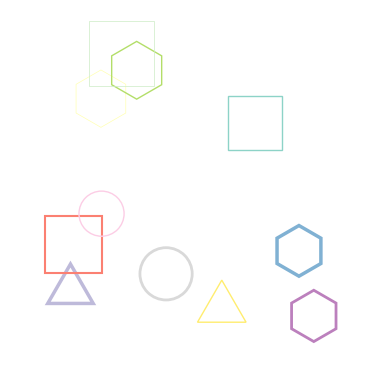[{"shape": "square", "thickness": 1, "radius": 0.35, "center": [0.663, 0.679]}, {"shape": "hexagon", "thickness": 0.5, "radius": 0.37, "center": [0.262, 0.744]}, {"shape": "triangle", "thickness": 2.5, "radius": 0.34, "center": [0.183, 0.246]}, {"shape": "square", "thickness": 1.5, "radius": 0.37, "center": [0.191, 0.366]}, {"shape": "hexagon", "thickness": 2.5, "radius": 0.33, "center": [0.777, 0.348]}, {"shape": "hexagon", "thickness": 1, "radius": 0.37, "center": [0.355, 0.817]}, {"shape": "circle", "thickness": 1, "radius": 0.29, "center": [0.264, 0.445]}, {"shape": "circle", "thickness": 2, "radius": 0.34, "center": [0.431, 0.289]}, {"shape": "hexagon", "thickness": 2, "radius": 0.33, "center": [0.815, 0.179]}, {"shape": "square", "thickness": 0.5, "radius": 0.42, "center": [0.317, 0.86]}, {"shape": "triangle", "thickness": 1, "radius": 0.36, "center": [0.576, 0.2]}]